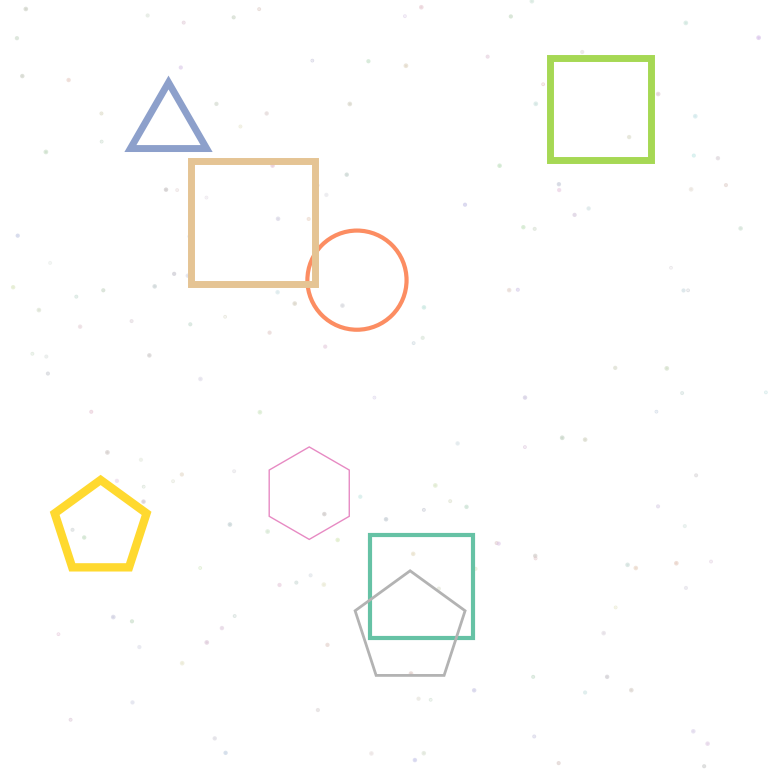[{"shape": "square", "thickness": 1.5, "radius": 0.33, "center": [0.548, 0.238]}, {"shape": "circle", "thickness": 1.5, "radius": 0.32, "center": [0.464, 0.636]}, {"shape": "triangle", "thickness": 2.5, "radius": 0.29, "center": [0.219, 0.836]}, {"shape": "hexagon", "thickness": 0.5, "radius": 0.3, "center": [0.402, 0.36]}, {"shape": "square", "thickness": 2.5, "radius": 0.33, "center": [0.78, 0.858]}, {"shape": "pentagon", "thickness": 3, "radius": 0.31, "center": [0.131, 0.314]}, {"shape": "square", "thickness": 2.5, "radius": 0.4, "center": [0.328, 0.711]}, {"shape": "pentagon", "thickness": 1, "radius": 0.38, "center": [0.533, 0.184]}]